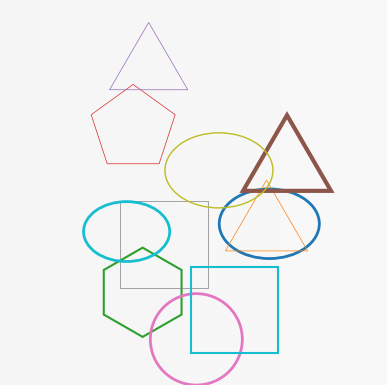[{"shape": "oval", "thickness": 2, "radius": 0.65, "center": [0.695, 0.419]}, {"shape": "triangle", "thickness": 0.5, "radius": 0.61, "center": [0.688, 0.41]}, {"shape": "hexagon", "thickness": 1.5, "radius": 0.58, "center": [0.368, 0.241]}, {"shape": "pentagon", "thickness": 0.5, "radius": 0.57, "center": [0.344, 0.667]}, {"shape": "triangle", "thickness": 0.5, "radius": 0.58, "center": [0.384, 0.825]}, {"shape": "triangle", "thickness": 3, "radius": 0.65, "center": [0.741, 0.57]}, {"shape": "circle", "thickness": 2, "radius": 0.59, "center": [0.507, 0.119]}, {"shape": "square", "thickness": 0.5, "radius": 0.57, "center": [0.423, 0.366]}, {"shape": "oval", "thickness": 1, "radius": 0.7, "center": [0.565, 0.558]}, {"shape": "square", "thickness": 1.5, "radius": 0.56, "center": [0.605, 0.195]}, {"shape": "oval", "thickness": 2, "radius": 0.56, "center": [0.327, 0.399]}]